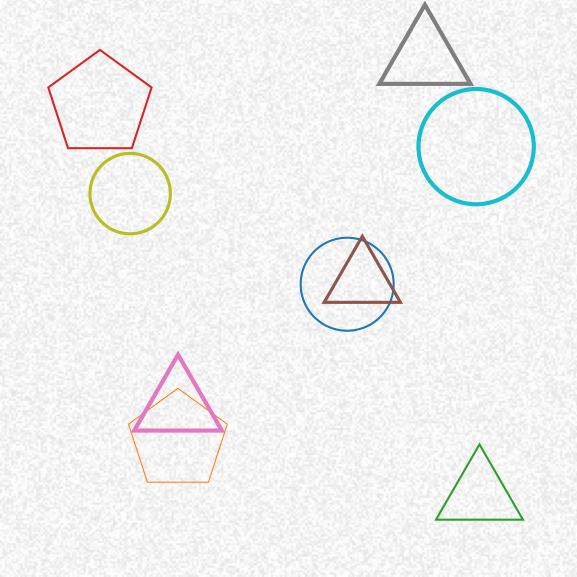[{"shape": "circle", "thickness": 1, "radius": 0.4, "center": [0.601, 0.507]}, {"shape": "pentagon", "thickness": 0.5, "radius": 0.45, "center": [0.308, 0.237]}, {"shape": "triangle", "thickness": 1, "radius": 0.43, "center": [0.83, 0.143]}, {"shape": "pentagon", "thickness": 1, "radius": 0.47, "center": [0.173, 0.819]}, {"shape": "triangle", "thickness": 1.5, "radius": 0.38, "center": [0.627, 0.514]}, {"shape": "triangle", "thickness": 2, "radius": 0.44, "center": [0.308, 0.297]}, {"shape": "triangle", "thickness": 2, "radius": 0.46, "center": [0.736, 0.9]}, {"shape": "circle", "thickness": 1.5, "radius": 0.35, "center": [0.225, 0.664]}, {"shape": "circle", "thickness": 2, "radius": 0.5, "center": [0.824, 0.745]}]